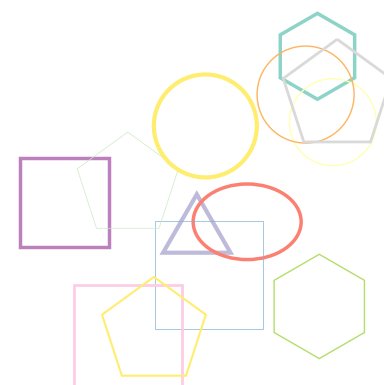[{"shape": "hexagon", "thickness": 2.5, "radius": 0.56, "center": [0.825, 0.854]}, {"shape": "circle", "thickness": 1, "radius": 0.56, "center": [0.865, 0.683]}, {"shape": "triangle", "thickness": 3, "radius": 0.51, "center": [0.511, 0.394]}, {"shape": "oval", "thickness": 2.5, "radius": 0.7, "center": [0.642, 0.424]}, {"shape": "square", "thickness": 0.5, "radius": 0.7, "center": [0.542, 0.285]}, {"shape": "circle", "thickness": 1, "radius": 0.63, "center": [0.794, 0.754]}, {"shape": "hexagon", "thickness": 1, "radius": 0.68, "center": [0.829, 0.204]}, {"shape": "square", "thickness": 2, "radius": 0.7, "center": [0.333, 0.118]}, {"shape": "pentagon", "thickness": 2, "radius": 0.74, "center": [0.876, 0.751]}, {"shape": "square", "thickness": 2.5, "radius": 0.58, "center": [0.168, 0.474]}, {"shape": "pentagon", "thickness": 0.5, "radius": 0.69, "center": [0.332, 0.519]}, {"shape": "circle", "thickness": 3, "radius": 0.67, "center": [0.533, 0.673]}, {"shape": "pentagon", "thickness": 1.5, "radius": 0.71, "center": [0.4, 0.139]}]